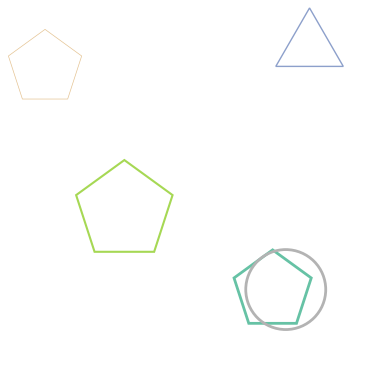[{"shape": "pentagon", "thickness": 2, "radius": 0.53, "center": [0.708, 0.245]}, {"shape": "triangle", "thickness": 1, "radius": 0.51, "center": [0.804, 0.878]}, {"shape": "pentagon", "thickness": 1.5, "radius": 0.66, "center": [0.323, 0.453]}, {"shape": "pentagon", "thickness": 0.5, "radius": 0.5, "center": [0.117, 0.824]}, {"shape": "circle", "thickness": 2, "radius": 0.52, "center": [0.742, 0.248]}]